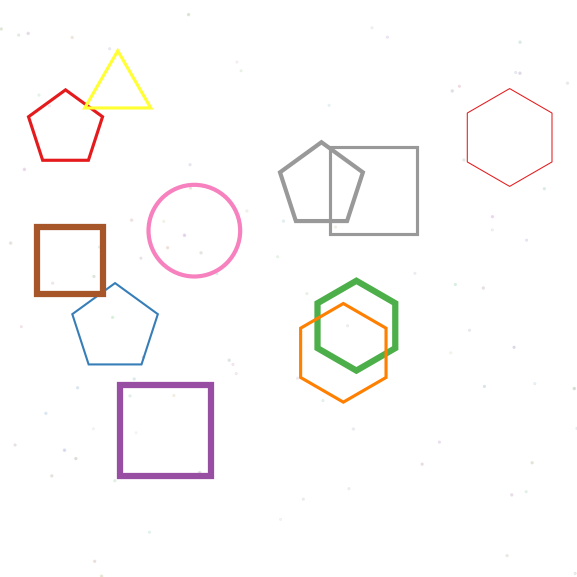[{"shape": "pentagon", "thickness": 1.5, "radius": 0.34, "center": [0.113, 0.776]}, {"shape": "hexagon", "thickness": 0.5, "radius": 0.42, "center": [0.882, 0.761]}, {"shape": "pentagon", "thickness": 1, "radius": 0.39, "center": [0.199, 0.431]}, {"shape": "hexagon", "thickness": 3, "radius": 0.39, "center": [0.617, 0.435]}, {"shape": "square", "thickness": 3, "radius": 0.39, "center": [0.287, 0.254]}, {"shape": "hexagon", "thickness": 1.5, "radius": 0.43, "center": [0.595, 0.388]}, {"shape": "triangle", "thickness": 1.5, "radius": 0.33, "center": [0.204, 0.845]}, {"shape": "square", "thickness": 3, "radius": 0.29, "center": [0.122, 0.548]}, {"shape": "circle", "thickness": 2, "radius": 0.4, "center": [0.337, 0.6]}, {"shape": "pentagon", "thickness": 2, "radius": 0.38, "center": [0.557, 0.677]}, {"shape": "square", "thickness": 1.5, "radius": 0.38, "center": [0.648, 0.669]}]